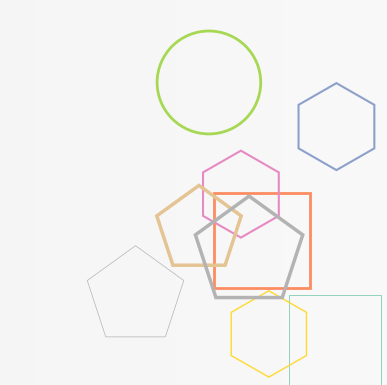[{"shape": "square", "thickness": 0.5, "radius": 0.59, "center": [0.865, 0.114]}, {"shape": "square", "thickness": 2, "radius": 0.62, "center": [0.676, 0.376]}, {"shape": "hexagon", "thickness": 1.5, "radius": 0.56, "center": [0.868, 0.671]}, {"shape": "hexagon", "thickness": 1.5, "radius": 0.56, "center": [0.622, 0.496]}, {"shape": "circle", "thickness": 2, "radius": 0.67, "center": [0.539, 0.786]}, {"shape": "hexagon", "thickness": 1, "radius": 0.56, "center": [0.694, 0.133]}, {"shape": "pentagon", "thickness": 2.5, "radius": 0.57, "center": [0.514, 0.404]}, {"shape": "pentagon", "thickness": 0.5, "radius": 0.65, "center": [0.35, 0.231]}, {"shape": "pentagon", "thickness": 2.5, "radius": 0.73, "center": [0.643, 0.345]}]